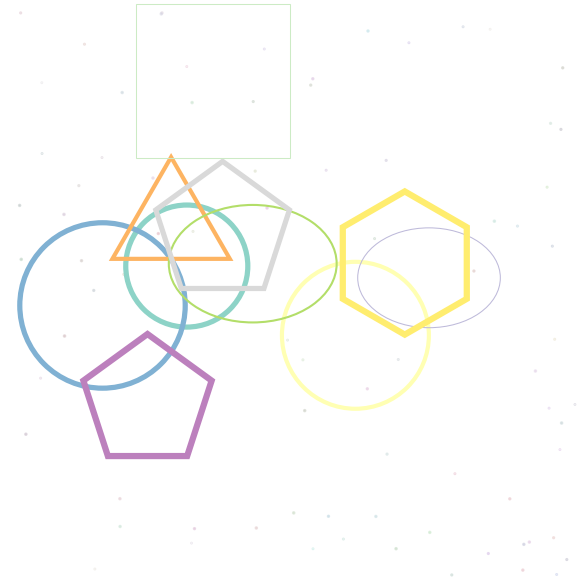[{"shape": "circle", "thickness": 2.5, "radius": 0.53, "center": [0.323, 0.538]}, {"shape": "circle", "thickness": 2, "radius": 0.64, "center": [0.615, 0.419]}, {"shape": "oval", "thickness": 0.5, "radius": 0.62, "center": [0.743, 0.518]}, {"shape": "circle", "thickness": 2.5, "radius": 0.72, "center": [0.177, 0.47]}, {"shape": "triangle", "thickness": 2, "radius": 0.59, "center": [0.296, 0.61]}, {"shape": "oval", "thickness": 1, "radius": 0.73, "center": [0.438, 0.543]}, {"shape": "pentagon", "thickness": 2.5, "radius": 0.61, "center": [0.385, 0.598]}, {"shape": "pentagon", "thickness": 3, "radius": 0.58, "center": [0.255, 0.304]}, {"shape": "square", "thickness": 0.5, "radius": 0.67, "center": [0.369, 0.858]}, {"shape": "hexagon", "thickness": 3, "radius": 0.62, "center": [0.701, 0.544]}]